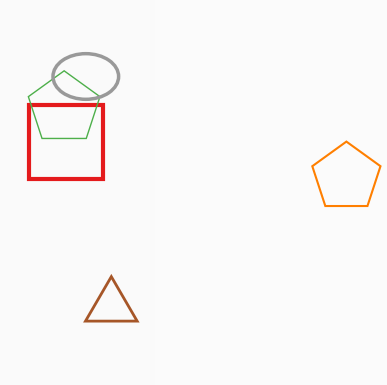[{"shape": "square", "thickness": 3, "radius": 0.48, "center": [0.171, 0.632]}, {"shape": "pentagon", "thickness": 1, "radius": 0.49, "center": [0.166, 0.719]}, {"shape": "pentagon", "thickness": 1.5, "radius": 0.46, "center": [0.894, 0.54]}, {"shape": "triangle", "thickness": 2, "radius": 0.39, "center": [0.287, 0.204]}, {"shape": "oval", "thickness": 2.5, "radius": 0.42, "center": [0.221, 0.801]}]